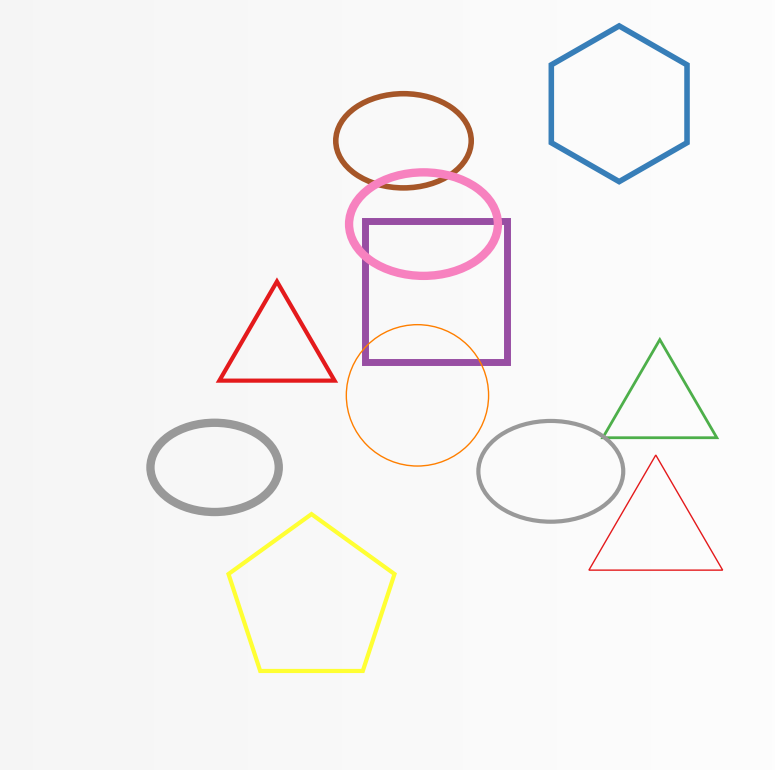[{"shape": "triangle", "thickness": 0.5, "radius": 0.5, "center": [0.846, 0.309]}, {"shape": "triangle", "thickness": 1.5, "radius": 0.43, "center": [0.357, 0.549]}, {"shape": "hexagon", "thickness": 2, "radius": 0.51, "center": [0.799, 0.865]}, {"shape": "triangle", "thickness": 1, "radius": 0.42, "center": [0.851, 0.474]}, {"shape": "square", "thickness": 2.5, "radius": 0.46, "center": [0.562, 0.621]}, {"shape": "circle", "thickness": 0.5, "radius": 0.46, "center": [0.539, 0.487]}, {"shape": "pentagon", "thickness": 1.5, "radius": 0.56, "center": [0.402, 0.22]}, {"shape": "oval", "thickness": 2, "radius": 0.44, "center": [0.521, 0.817]}, {"shape": "oval", "thickness": 3, "radius": 0.48, "center": [0.546, 0.709]}, {"shape": "oval", "thickness": 3, "radius": 0.41, "center": [0.277, 0.393]}, {"shape": "oval", "thickness": 1.5, "radius": 0.47, "center": [0.711, 0.388]}]